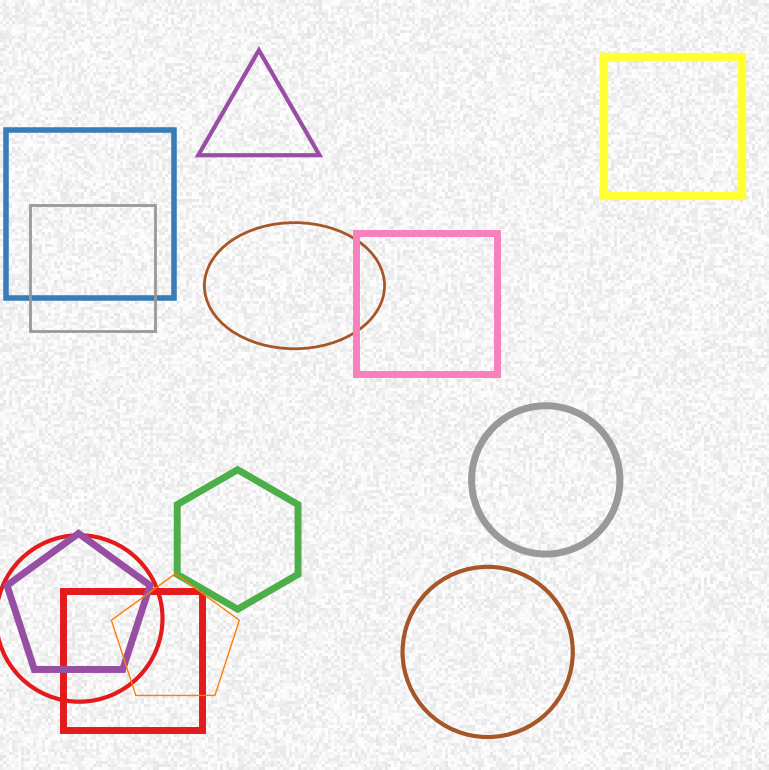[{"shape": "circle", "thickness": 1.5, "radius": 0.54, "center": [0.103, 0.197]}, {"shape": "square", "thickness": 2.5, "radius": 0.45, "center": [0.172, 0.142]}, {"shape": "square", "thickness": 2, "radius": 0.54, "center": [0.117, 0.722]}, {"shape": "hexagon", "thickness": 2.5, "radius": 0.45, "center": [0.309, 0.299]}, {"shape": "triangle", "thickness": 1.5, "radius": 0.45, "center": [0.336, 0.844]}, {"shape": "pentagon", "thickness": 2.5, "radius": 0.49, "center": [0.102, 0.21]}, {"shape": "pentagon", "thickness": 0.5, "radius": 0.44, "center": [0.228, 0.168]}, {"shape": "square", "thickness": 3, "radius": 0.45, "center": [0.874, 0.836]}, {"shape": "oval", "thickness": 1, "radius": 0.58, "center": [0.382, 0.629]}, {"shape": "circle", "thickness": 1.5, "radius": 0.55, "center": [0.633, 0.153]}, {"shape": "square", "thickness": 2.5, "radius": 0.46, "center": [0.554, 0.606]}, {"shape": "circle", "thickness": 2.5, "radius": 0.48, "center": [0.709, 0.377]}, {"shape": "square", "thickness": 1, "radius": 0.41, "center": [0.12, 0.652]}]